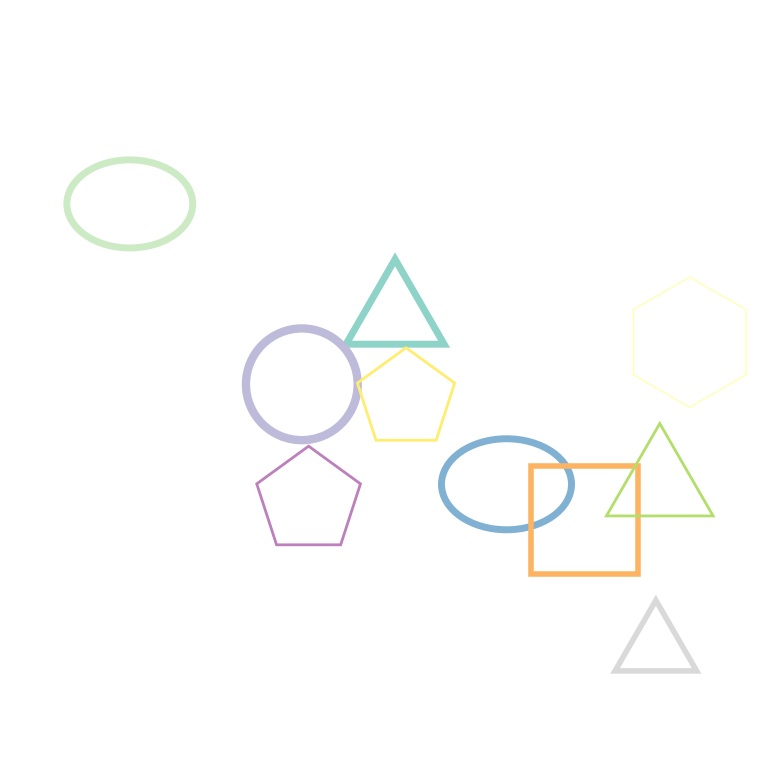[{"shape": "triangle", "thickness": 2.5, "radius": 0.37, "center": [0.513, 0.59]}, {"shape": "hexagon", "thickness": 0.5, "radius": 0.42, "center": [0.896, 0.556]}, {"shape": "circle", "thickness": 3, "radius": 0.36, "center": [0.392, 0.501]}, {"shape": "oval", "thickness": 2.5, "radius": 0.42, "center": [0.658, 0.371]}, {"shape": "square", "thickness": 2, "radius": 0.35, "center": [0.759, 0.325]}, {"shape": "triangle", "thickness": 1, "radius": 0.4, "center": [0.857, 0.37]}, {"shape": "triangle", "thickness": 2, "radius": 0.31, "center": [0.852, 0.159]}, {"shape": "pentagon", "thickness": 1, "radius": 0.35, "center": [0.401, 0.35]}, {"shape": "oval", "thickness": 2.5, "radius": 0.41, "center": [0.169, 0.735]}, {"shape": "pentagon", "thickness": 1, "radius": 0.33, "center": [0.527, 0.482]}]